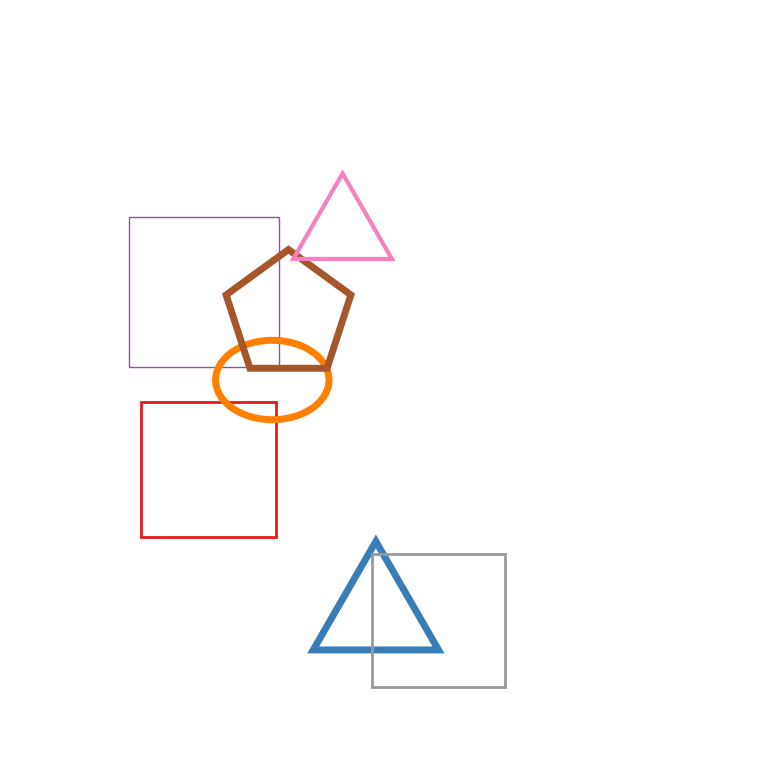[{"shape": "square", "thickness": 1, "radius": 0.44, "center": [0.271, 0.39]}, {"shape": "triangle", "thickness": 2.5, "radius": 0.47, "center": [0.488, 0.203]}, {"shape": "square", "thickness": 0.5, "radius": 0.49, "center": [0.264, 0.621]}, {"shape": "oval", "thickness": 2.5, "radius": 0.37, "center": [0.354, 0.507]}, {"shape": "pentagon", "thickness": 2.5, "radius": 0.43, "center": [0.375, 0.591]}, {"shape": "triangle", "thickness": 1.5, "radius": 0.37, "center": [0.445, 0.701]}, {"shape": "square", "thickness": 1, "radius": 0.43, "center": [0.569, 0.194]}]